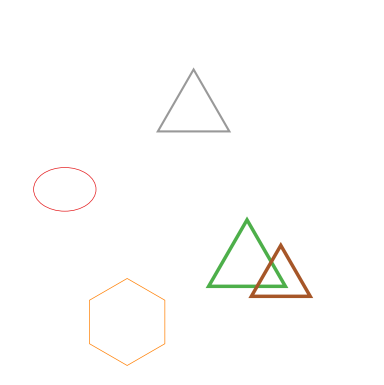[{"shape": "oval", "thickness": 0.5, "radius": 0.41, "center": [0.168, 0.508]}, {"shape": "triangle", "thickness": 2.5, "radius": 0.58, "center": [0.642, 0.314]}, {"shape": "hexagon", "thickness": 0.5, "radius": 0.57, "center": [0.33, 0.164]}, {"shape": "triangle", "thickness": 2.5, "radius": 0.44, "center": [0.729, 0.274]}, {"shape": "triangle", "thickness": 1.5, "radius": 0.54, "center": [0.503, 0.712]}]